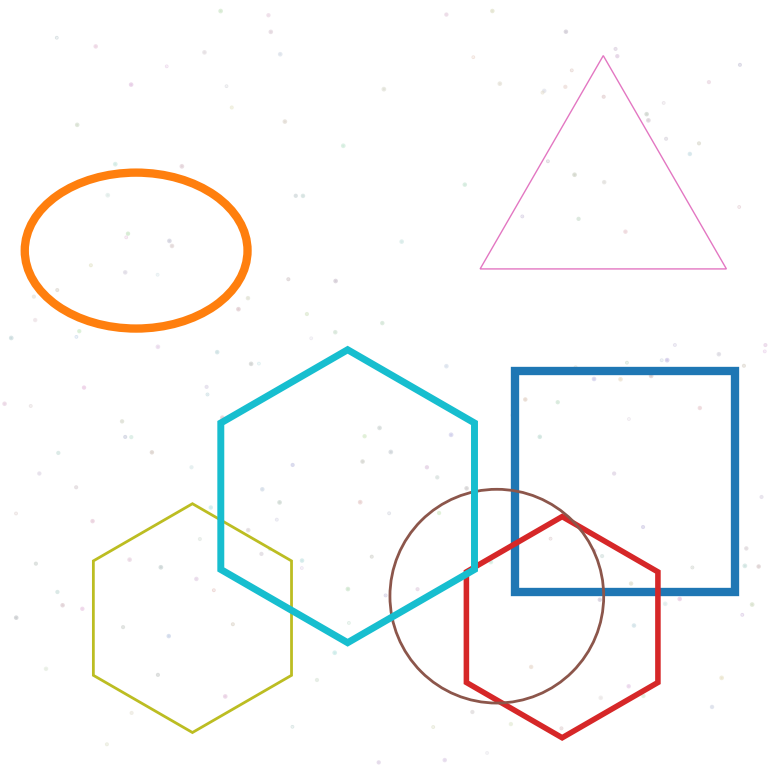[{"shape": "square", "thickness": 3, "radius": 0.72, "center": [0.812, 0.375]}, {"shape": "oval", "thickness": 3, "radius": 0.72, "center": [0.177, 0.675]}, {"shape": "hexagon", "thickness": 2, "radius": 0.72, "center": [0.73, 0.185]}, {"shape": "circle", "thickness": 1, "radius": 0.69, "center": [0.645, 0.226]}, {"shape": "triangle", "thickness": 0.5, "radius": 0.92, "center": [0.783, 0.743]}, {"shape": "hexagon", "thickness": 1, "radius": 0.74, "center": [0.25, 0.197]}, {"shape": "hexagon", "thickness": 2.5, "radius": 0.95, "center": [0.451, 0.356]}]